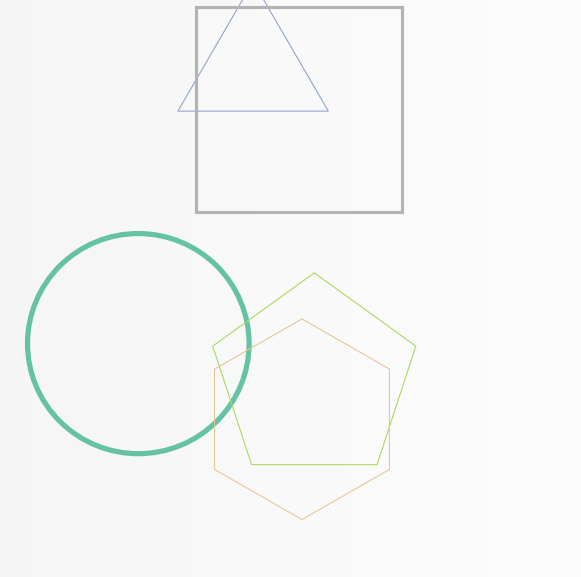[{"shape": "circle", "thickness": 2.5, "radius": 0.95, "center": [0.238, 0.404]}, {"shape": "triangle", "thickness": 0.5, "radius": 0.75, "center": [0.435, 0.881]}, {"shape": "pentagon", "thickness": 0.5, "radius": 0.92, "center": [0.541, 0.343]}, {"shape": "hexagon", "thickness": 0.5, "radius": 0.87, "center": [0.52, 0.273]}, {"shape": "square", "thickness": 1.5, "radius": 0.89, "center": [0.515, 0.809]}]